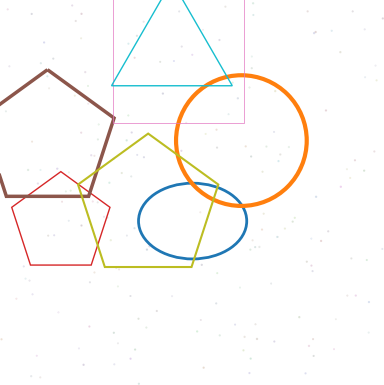[{"shape": "oval", "thickness": 2, "radius": 0.7, "center": [0.5, 0.426]}, {"shape": "circle", "thickness": 3, "radius": 0.85, "center": [0.627, 0.635]}, {"shape": "pentagon", "thickness": 1, "radius": 0.67, "center": [0.158, 0.42]}, {"shape": "pentagon", "thickness": 2.5, "radius": 0.91, "center": [0.123, 0.637]}, {"shape": "square", "thickness": 0.5, "radius": 0.85, "center": [0.465, 0.851]}, {"shape": "pentagon", "thickness": 1.5, "radius": 0.96, "center": [0.385, 0.461]}, {"shape": "triangle", "thickness": 1, "radius": 0.91, "center": [0.446, 0.868]}]